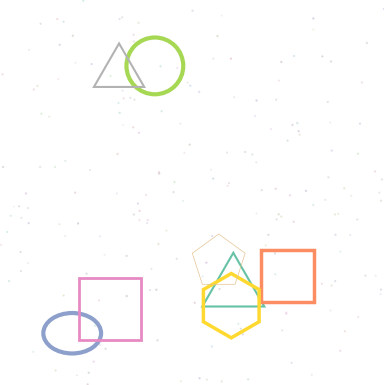[{"shape": "triangle", "thickness": 1.5, "radius": 0.46, "center": [0.606, 0.25]}, {"shape": "square", "thickness": 2.5, "radius": 0.34, "center": [0.747, 0.282]}, {"shape": "oval", "thickness": 3, "radius": 0.38, "center": [0.188, 0.134]}, {"shape": "square", "thickness": 2, "radius": 0.4, "center": [0.286, 0.197]}, {"shape": "circle", "thickness": 3, "radius": 0.37, "center": [0.402, 0.829]}, {"shape": "hexagon", "thickness": 2.5, "radius": 0.42, "center": [0.601, 0.206]}, {"shape": "pentagon", "thickness": 0.5, "radius": 0.36, "center": [0.568, 0.32]}, {"shape": "triangle", "thickness": 1.5, "radius": 0.38, "center": [0.309, 0.812]}]